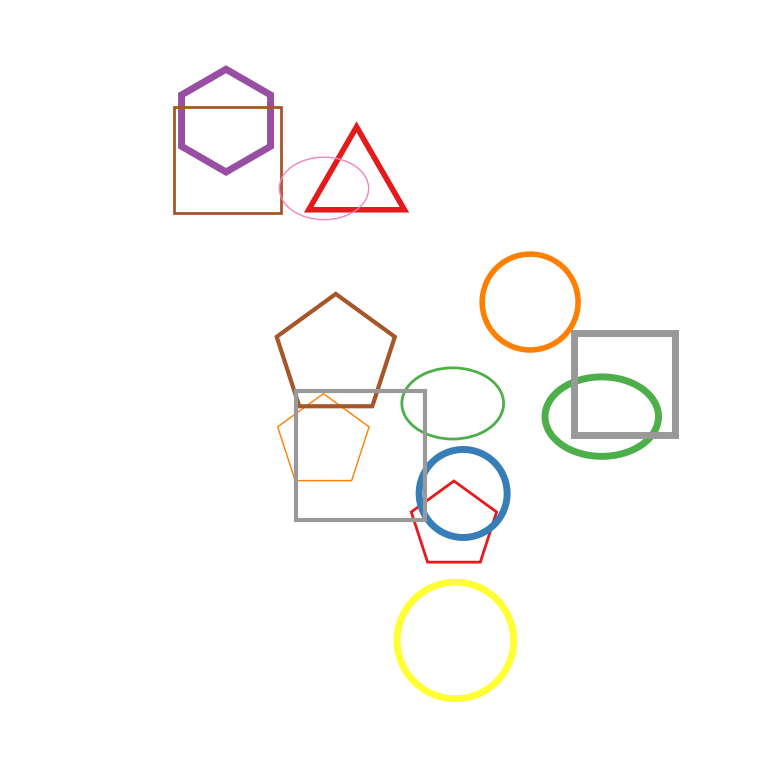[{"shape": "pentagon", "thickness": 1, "radius": 0.29, "center": [0.59, 0.317]}, {"shape": "triangle", "thickness": 2, "radius": 0.36, "center": [0.463, 0.763]}, {"shape": "circle", "thickness": 2.5, "radius": 0.29, "center": [0.601, 0.359]}, {"shape": "oval", "thickness": 1, "radius": 0.33, "center": [0.588, 0.476]}, {"shape": "oval", "thickness": 2.5, "radius": 0.37, "center": [0.782, 0.459]}, {"shape": "hexagon", "thickness": 2.5, "radius": 0.33, "center": [0.294, 0.843]}, {"shape": "circle", "thickness": 2, "radius": 0.31, "center": [0.689, 0.608]}, {"shape": "pentagon", "thickness": 0.5, "radius": 0.31, "center": [0.42, 0.426]}, {"shape": "circle", "thickness": 2.5, "radius": 0.38, "center": [0.591, 0.168]}, {"shape": "pentagon", "thickness": 1.5, "radius": 0.4, "center": [0.436, 0.538]}, {"shape": "square", "thickness": 1, "radius": 0.34, "center": [0.296, 0.792]}, {"shape": "oval", "thickness": 0.5, "radius": 0.29, "center": [0.421, 0.755]}, {"shape": "square", "thickness": 2.5, "radius": 0.33, "center": [0.811, 0.501]}, {"shape": "square", "thickness": 1.5, "radius": 0.42, "center": [0.468, 0.408]}]